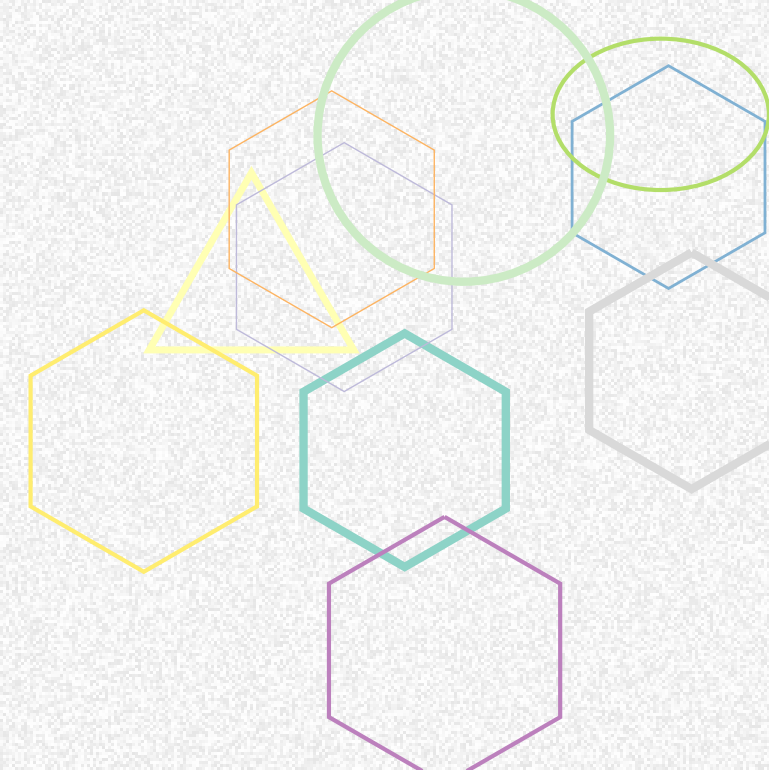[{"shape": "hexagon", "thickness": 3, "radius": 0.76, "center": [0.526, 0.415]}, {"shape": "triangle", "thickness": 2.5, "radius": 0.77, "center": [0.327, 0.622]}, {"shape": "hexagon", "thickness": 0.5, "radius": 0.81, "center": [0.447, 0.653]}, {"shape": "hexagon", "thickness": 1, "radius": 0.72, "center": [0.868, 0.77]}, {"shape": "hexagon", "thickness": 0.5, "radius": 0.77, "center": [0.431, 0.728]}, {"shape": "oval", "thickness": 1.5, "radius": 0.7, "center": [0.858, 0.851]}, {"shape": "hexagon", "thickness": 3, "radius": 0.77, "center": [0.898, 0.518]}, {"shape": "hexagon", "thickness": 1.5, "radius": 0.87, "center": [0.577, 0.155]}, {"shape": "circle", "thickness": 3, "radius": 0.95, "center": [0.602, 0.824]}, {"shape": "hexagon", "thickness": 1.5, "radius": 0.85, "center": [0.187, 0.427]}]